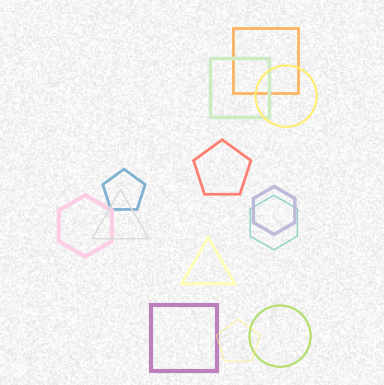[{"shape": "hexagon", "thickness": 1, "radius": 0.35, "center": [0.711, 0.422]}, {"shape": "triangle", "thickness": 2, "radius": 0.4, "center": [0.541, 0.303]}, {"shape": "hexagon", "thickness": 2.5, "radius": 0.31, "center": [0.712, 0.453]}, {"shape": "pentagon", "thickness": 2, "radius": 0.39, "center": [0.577, 0.559]}, {"shape": "pentagon", "thickness": 2, "radius": 0.29, "center": [0.322, 0.503]}, {"shape": "square", "thickness": 2, "radius": 0.42, "center": [0.689, 0.842]}, {"shape": "circle", "thickness": 1.5, "radius": 0.4, "center": [0.727, 0.127]}, {"shape": "hexagon", "thickness": 3, "radius": 0.4, "center": [0.222, 0.413]}, {"shape": "triangle", "thickness": 1, "radius": 0.43, "center": [0.313, 0.422]}, {"shape": "square", "thickness": 3, "radius": 0.42, "center": [0.478, 0.122]}, {"shape": "square", "thickness": 2.5, "radius": 0.38, "center": [0.622, 0.773]}, {"shape": "pentagon", "thickness": 0.5, "radius": 0.3, "center": [0.619, 0.111]}, {"shape": "circle", "thickness": 1.5, "radius": 0.4, "center": [0.743, 0.75]}]